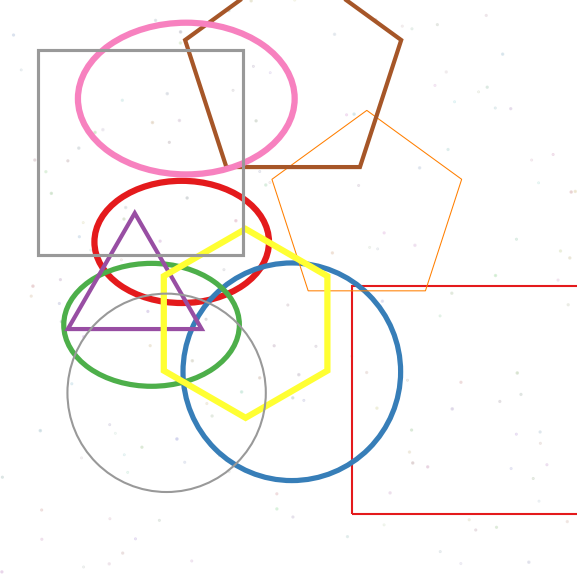[{"shape": "square", "thickness": 1, "radius": 0.99, "center": [0.806, 0.306]}, {"shape": "oval", "thickness": 3, "radius": 0.76, "center": [0.315, 0.58]}, {"shape": "circle", "thickness": 2.5, "radius": 0.94, "center": [0.505, 0.355]}, {"shape": "oval", "thickness": 2.5, "radius": 0.76, "center": [0.262, 0.437]}, {"shape": "triangle", "thickness": 2, "radius": 0.67, "center": [0.233, 0.496]}, {"shape": "pentagon", "thickness": 0.5, "radius": 0.86, "center": [0.635, 0.635]}, {"shape": "hexagon", "thickness": 3, "radius": 0.82, "center": [0.425, 0.439]}, {"shape": "pentagon", "thickness": 2, "radius": 0.98, "center": [0.508, 0.869]}, {"shape": "oval", "thickness": 3, "radius": 0.94, "center": [0.323, 0.828]}, {"shape": "circle", "thickness": 1, "radius": 0.86, "center": [0.289, 0.319]}, {"shape": "square", "thickness": 1.5, "radius": 0.89, "center": [0.243, 0.736]}]